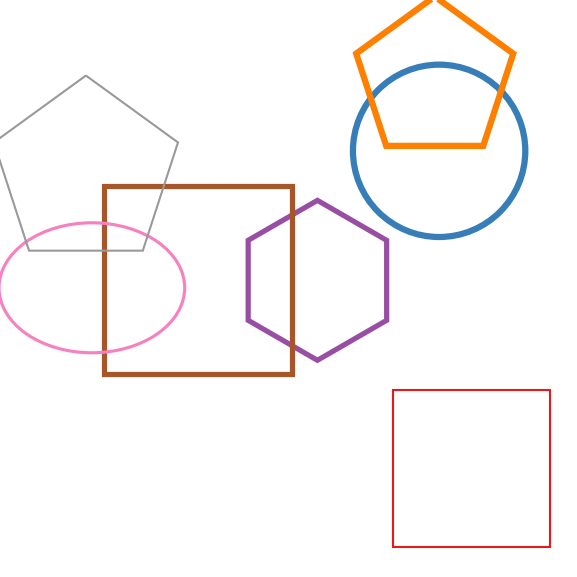[{"shape": "square", "thickness": 1, "radius": 0.68, "center": [0.817, 0.189]}, {"shape": "circle", "thickness": 3, "radius": 0.75, "center": [0.76, 0.738]}, {"shape": "hexagon", "thickness": 2.5, "radius": 0.69, "center": [0.55, 0.514]}, {"shape": "pentagon", "thickness": 3, "radius": 0.71, "center": [0.753, 0.862]}, {"shape": "square", "thickness": 2.5, "radius": 0.81, "center": [0.343, 0.515]}, {"shape": "oval", "thickness": 1.5, "radius": 0.8, "center": [0.159, 0.501]}, {"shape": "pentagon", "thickness": 1, "radius": 0.84, "center": [0.149, 0.701]}]